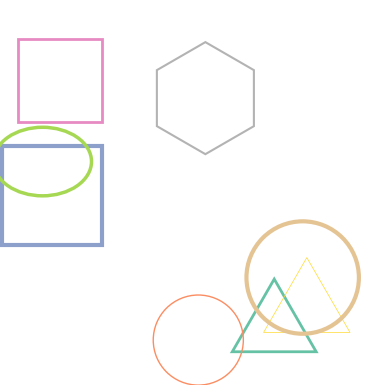[{"shape": "triangle", "thickness": 2, "radius": 0.63, "center": [0.712, 0.149]}, {"shape": "circle", "thickness": 1, "radius": 0.58, "center": [0.515, 0.117]}, {"shape": "square", "thickness": 3, "radius": 0.65, "center": [0.135, 0.492]}, {"shape": "square", "thickness": 2, "radius": 0.54, "center": [0.156, 0.792]}, {"shape": "oval", "thickness": 2.5, "radius": 0.64, "center": [0.11, 0.58]}, {"shape": "triangle", "thickness": 0.5, "radius": 0.65, "center": [0.797, 0.201]}, {"shape": "circle", "thickness": 3, "radius": 0.73, "center": [0.786, 0.279]}, {"shape": "hexagon", "thickness": 1.5, "radius": 0.73, "center": [0.533, 0.745]}]